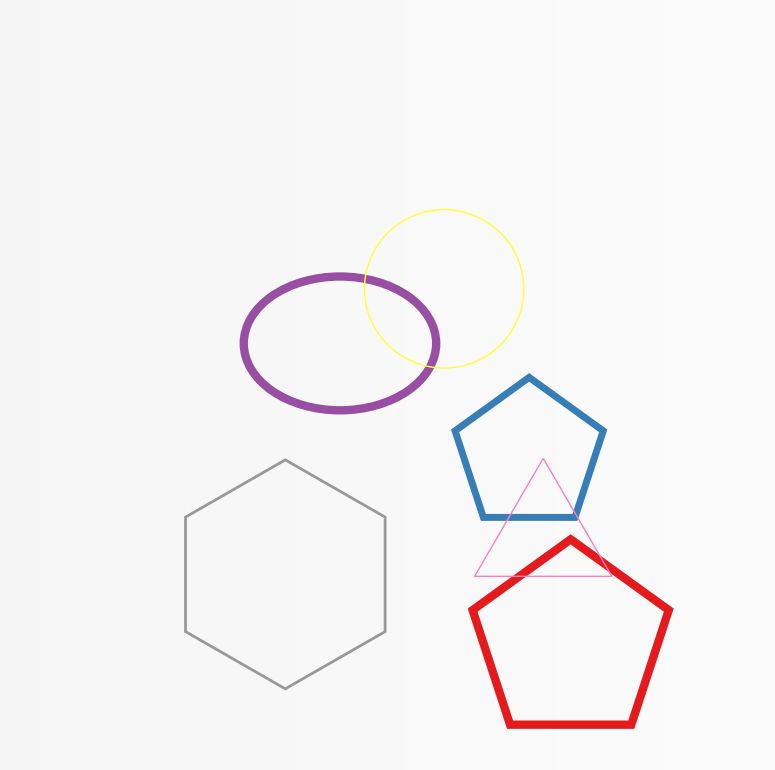[{"shape": "pentagon", "thickness": 3, "radius": 0.67, "center": [0.736, 0.167]}, {"shape": "pentagon", "thickness": 2.5, "radius": 0.5, "center": [0.683, 0.409]}, {"shape": "oval", "thickness": 3, "radius": 0.62, "center": [0.439, 0.554]}, {"shape": "circle", "thickness": 0.5, "radius": 0.51, "center": [0.573, 0.625]}, {"shape": "triangle", "thickness": 0.5, "radius": 0.51, "center": [0.701, 0.303]}, {"shape": "hexagon", "thickness": 1, "radius": 0.74, "center": [0.368, 0.254]}]